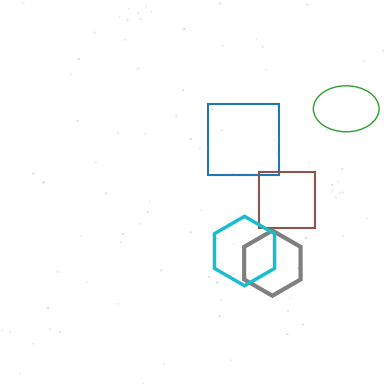[{"shape": "square", "thickness": 1.5, "radius": 0.46, "center": [0.632, 0.638]}, {"shape": "oval", "thickness": 1, "radius": 0.43, "center": [0.899, 0.717]}, {"shape": "square", "thickness": 1.5, "radius": 0.36, "center": [0.746, 0.481]}, {"shape": "hexagon", "thickness": 3, "radius": 0.42, "center": [0.707, 0.316]}, {"shape": "hexagon", "thickness": 2.5, "radius": 0.45, "center": [0.635, 0.348]}]